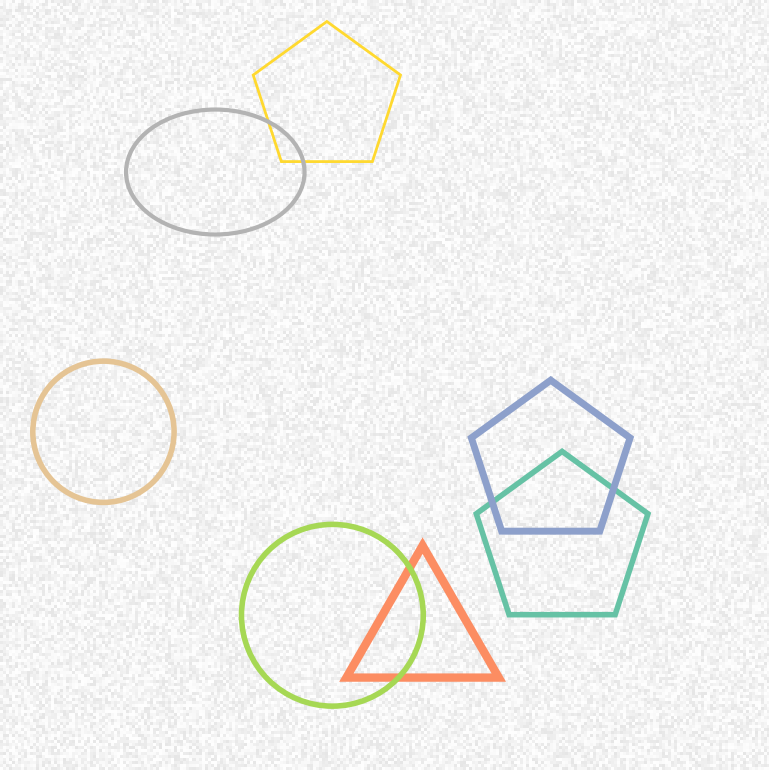[{"shape": "pentagon", "thickness": 2, "radius": 0.59, "center": [0.73, 0.297]}, {"shape": "triangle", "thickness": 3, "radius": 0.57, "center": [0.549, 0.177]}, {"shape": "pentagon", "thickness": 2.5, "radius": 0.54, "center": [0.715, 0.398]}, {"shape": "circle", "thickness": 2, "radius": 0.59, "center": [0.432, 0.201]}, {"shape": "pentagon", "thickness": 1, "radius": 0.5, "center": [0.425, 0.872]}, {"shape": "circle", "thickness": 2, "radius": 0.46, "center": [0.134, 0.439]}, {"shape": "oval", "thickness": 1.5, "radius": 0.58, "center": [0.28, 0.777]}]